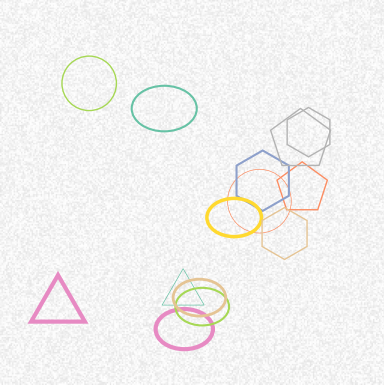[{"shape": "oval", "thickness": 1.5, "radius": 0.42, "center": [0.427, 0.718]}, {"shape": "triangle", "thickness": 0.5, "radius": 0.32, "center": [0.476, 0.239]}, {"shape": "circle", "thickness": 0.5, "radius": 0.41, "center": [0.674, 0.477]}, {"shape": "pentagon", "thickness": 1, "radius": 0.34, "center": [0.785, 0.511]}, {"shape": "hexagon", "thickness": 1.5, "radius": 0.39, "center": [0.682, 0.531]}, {"shape": "triangle", "thickness": 3, "radius": 0.4, "center": [0.151, 0.205]}, {"shape": "oval", "thickness": 3, "radius": 0.37, "center": [0.479, 0.145]}, {"shape": "circle", "thickness": 1, "radius": 0.35, "center": [0.232, 0.784]}, {"shape": "oval", "thickness": 1.5, "radius": 0.35, "center": [0.525, 0.204]}, {"shape": "oval", "thickness": 2.5, "radius": 0.35, "center": [0.608, 0.435]}, {"shape": "hexagon", "thickness": 1, "radius": 0.34, "center": [0.739, 0.393]}, {"shape": "oval", "thickness": 2, "radius": 0.34, "center": [0.518, 0.227]}, {"shape": "pentagon", "thickness": 1, "radius": 0.41, "center": [0.781, 0.636]}, {"shape": "hexagon", "thickness": 1, "radius": 0.32, "center": [0.801, 0.657]}]